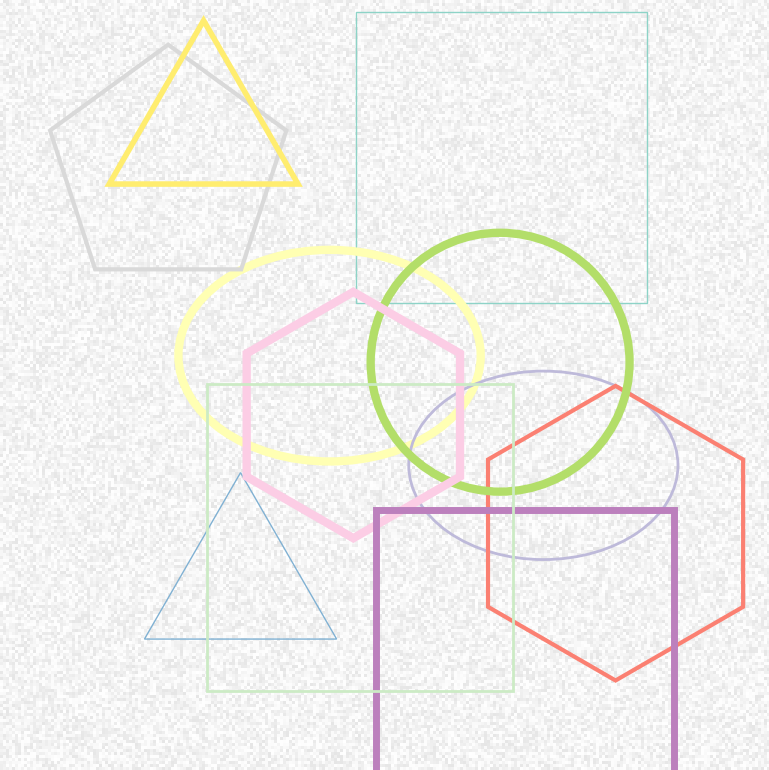[{"shape": "square", "thickness": 0.5, "radius": 0.95, "center": [0.652, 0.795]}, {"shape": "oval", "thickness": 3, "radius": 0.98, "center": [0.428, 0.538]}, {"shape": "oval", "thickness": 1, "radius": 0.87, "center": [0.706, 0.396]}, {"shape": "hexagon", "thickness": 1.5, "radius": 0.96, "center": [0.799, 0.308]}, {"shape": "triangle", "thickness": 0.5, "radius": 0.72, "center": [0.312, 0.242]}, {"shape": "circle", "thickness": 3, "radius": 0.84, "center": [0.649, 0.53]}, {"shape": "hexagon", "thickness": 3, "radius": 0.8, "center": [0.459, 0.461]}, {"shape": "pentagon", "thickness": 1.5, "radius": 0.81, "center": [0.218, 0.781]}, {"shape": "square", "thickness": 2.5, "radius": 0.97, "center": [0.682, 0.144]}, {"shape": "square", "thickness": 1, "radius": 0.99, "center": [0.468, 0.302]}, {"shape": "triangle", "thickness": 2, "radius": 0.71, "center": [0.264, 0.832]}]